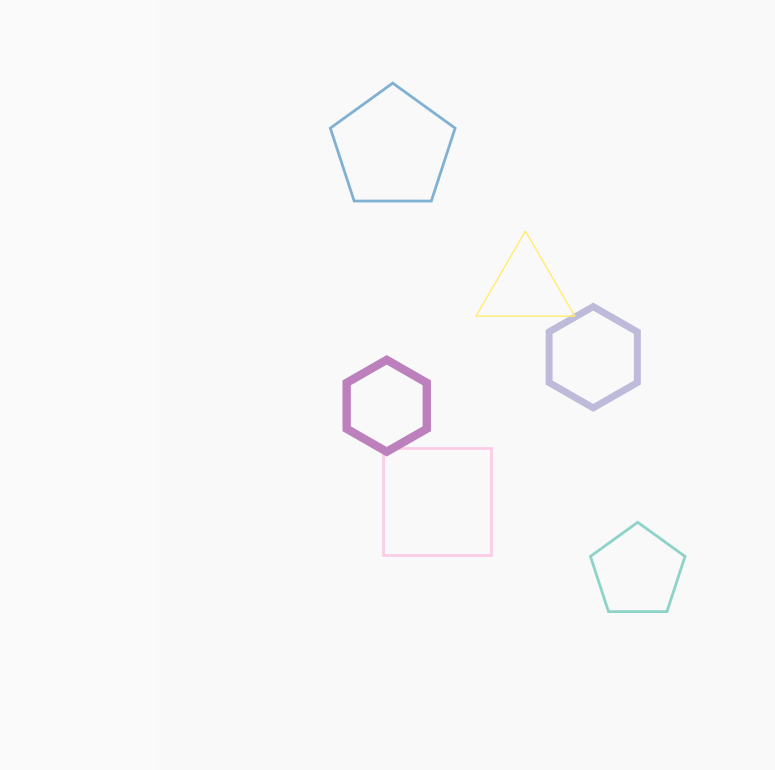[{"shape": "pentagon", "thickness": 1, "radius": 0.32, "center": [0.823, 0.258]}, {"shape": "hexagon", "thickness": 2.5, "radius": 0.33, "center": [0.765, 0.536]}, {"shape": "pentagon", "thickness": 1, "radius": 0.42, "center": [0.507, 0.807]}, {"shape": "square", "thickness": 1, "radius": 0.35, "center": [0.563, 0.349]}, {"shape": "hexagon", "thickness": 3, "radius": 0.3, "center": [0.499, 0.473]}, {"shape": "triangle", "thickness": 0.5, "radius": 0.37, "center": [0.678, 0.626]}]